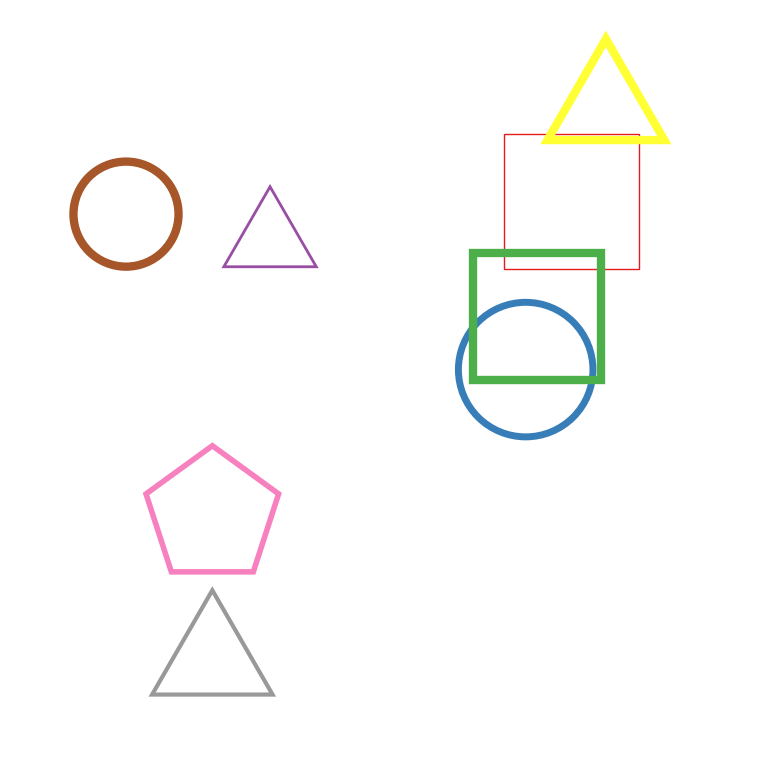[{"shape": "square", "thickness": 0.5, "radius": 0.44, "center": [0.743, 0.739]}, {"shape": "circle", "thickness": 2.5, "radius": 0.44, "center": [0.683, 0.52]}, {"shape": "square", "thickness": 3, "radius": 0.41, "center": [0.697, 0.589]}, {"shape": "triangle", "thickness": 1, "radius": 0.35, "center": [0.351, 0.688]}, {"shape": "triangle", "thickness": 3, "radius": 0.44, "center": [0.787, 0.862]}, {"shape": "circle", "thickness": 3, "radius": 0.34, "center": [0.164, 0.722]}, {"shape": "pentagon", "thickness": 2, "radius": 0.45, "center": [0.276, 0.331]}, {"shape": "triangle", "thickness": 1.5, "radius": 0.45, "center": [0.276, 0.143]}]